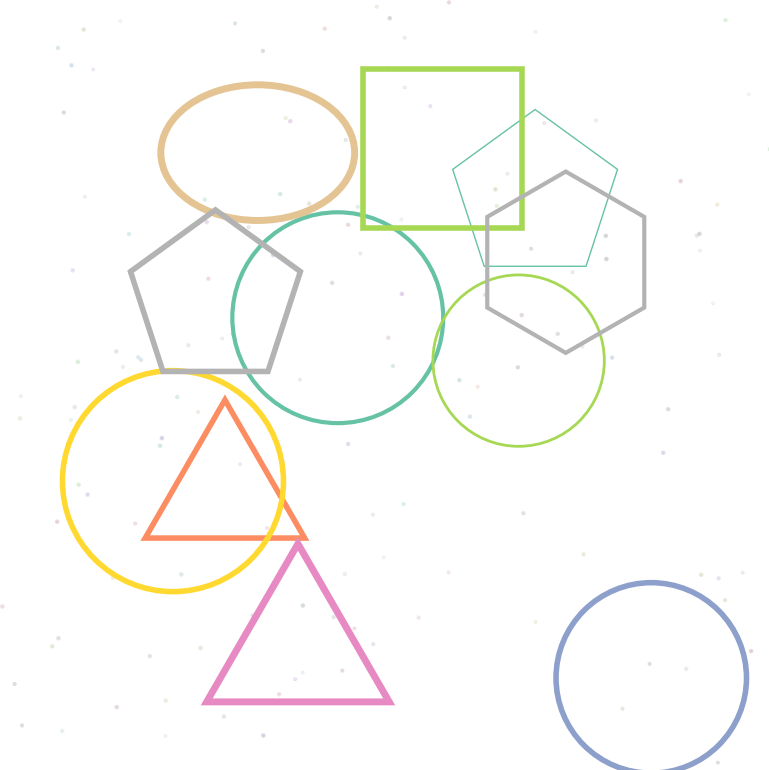[{"shape": "circle", "thickness": 1.5, "radius": 0.68, "center": [0.439, 0.587]}, {"shape": "pentagon", "thickness": 0.5, "radius": 0.56, "center": [0.695, 0.745]}, {"shape": "triangle", "thickness": 2, "radius": 0.6, "center": [0.292, 0.361]}, {"shape": "circle", "thickness": 2, "radius": 0.62, "center": [0.846, 0.12]}, {"shape": "triangle", "thickness": 2.5, "radius": 0.68, "center": [0.387, 0.157]}, {"shape": "circle", "thickness": 1, "radius": 0.56, "center": [0.674, 0.532]}, {"shape": "square", "thickness": 2, "radius": 0.52, "center": [0.575, 0.807]}, {"shape": "circle", "thickness": 2, "radius": 0.72, "center": [0.225, 0.375]}, {"shape": "oval", "thickness": 2.5, "radius": 0.63, "center": [0.335, 0.802]}, {"shape": "pentagon", "thickness": 2, "radius": 0.58, "center": [0.28, 0.611]}, {"shape": "hexagon", "thickness": 1.5, "radius": 0.59, "center": [0.735, 0.659]}]